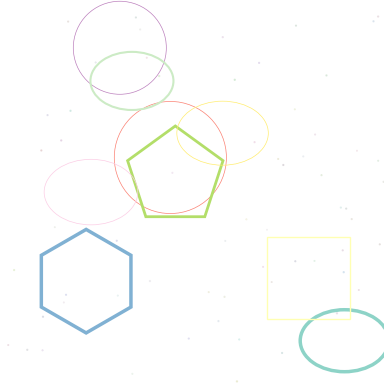[{"shape": "oval", "thickness": 2.5, "radius": 0.58, "center": [0.895, 0.115]}, {"shape": "square", "thickness": 1, "radius": 0.54, "center": [0.801, 0.278]}, {"shape": "circle", "thickness": 0.5, "radius": 0.73, "center": [0.442, 0.591]}, {"shape": "hexagon", "thickness": 2.5, "radius": 0.67, "center": [0.224, 0.27]}, {"shape": "pentagon", "thickness": 2, "radius": 0.65, "center": [0.455, 0.543]}, {"shape": "oval", "thickness": 0.5, "radius": 0.61, "center": [0.236, 0.501]}, {"shape": "circle", "thickness": 0.5, "radius": 0.6, "center": [0.311, 0.876]}, {"shape": "oval", "thickness": 1.5, "radius": 0.54, "center": [0.343, 0.79]}, {"shape": "oval", "thickness": 0.5, "radius": 0.59, "center": [0.578, 0.654]}]